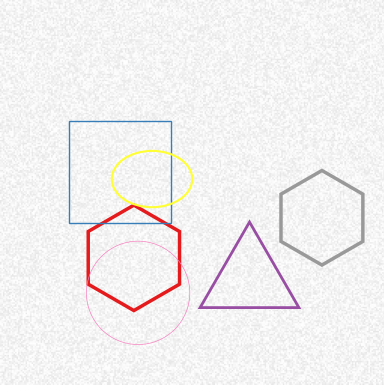[{"shape": "hexagon", "thickness": 2.5, "radius": 0.68, "center": [0.348, 0.33]}, {"shape": "square", "thickness": 1, "radius": 0.66, "center": [0.312, 0.553]}, {"shape": "triangle", "thickness": 2, "radius": 0.74, "center": [0.648, 0.275]}, {"shape": "oval", "thickness": 1.5, "radius": 0.52, "center": [0.395, 0.535]}, {"shape": "circle", "thickness": 0.5, "radius": 0.67, "center": [0.359, 0.239]}, {"shape": "hexagon", "thickness": 2.5, "radius": 0.61, "center": [0.836, 0.434]}]